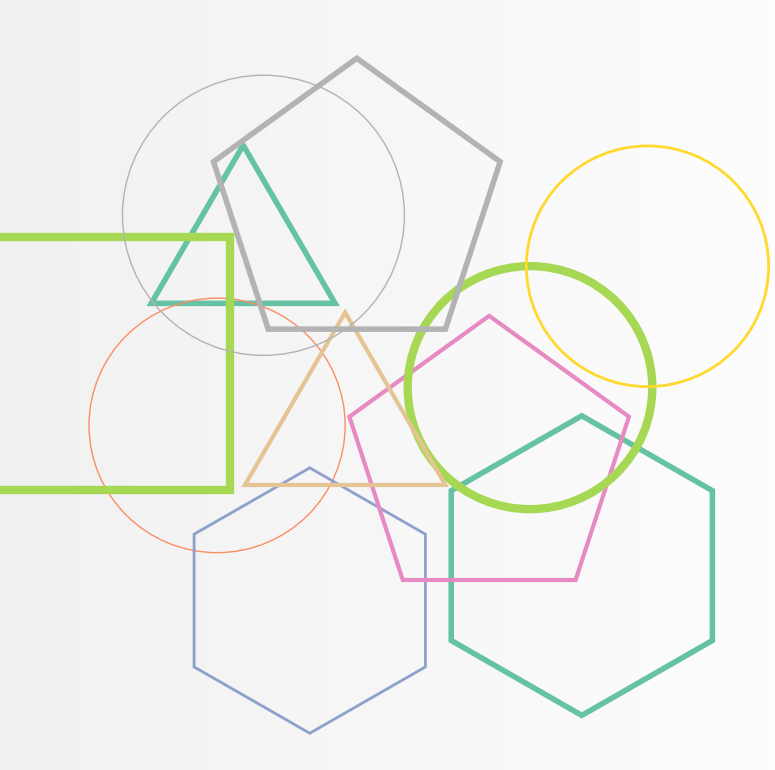[{"shape": "triangle", "thickness": 2, "radius": 0.68, "center": [0.314, 0.675]}, {"shape": "hexagon", "thickness": 2, "radius": 0.97, "center": [0.751, 0.265]}, {"shape": "circle", "thickness": 0.5, "radius": 0.83, "center": [0.28, 0.448]}, {"shape": "hexagon", "thickness": 1, "radius": 0.86, "center": [0.4, 0.22]}, {"shape": "pentagon", "thickness": 1.5, "radius": 0.95, "center": [0.631, 0.4]}, {"shape": "square", "thickness": 3, "radius": 0.82, "center": [0.132, 0.528]}, {"shape": "circle", "thickness": 3, "radius": 0.79, "center": [0.684, 0.497]}, {"shape": "circle", "thickness": 1, "radius": 0.78, "center": [0.835, 0.654]}, {"shape": "triangle", "thickness": 1.5, "radius": 0.75, "center": [0.445, 0.445]}, {"shape": "circle", "thickness": 0.5, "radius": 0.91, "center": [0.34, 0.72]}, {"shape": "pentagon", "thickness": 2, "radius": 0.97, "center": [0.46, 0.73]}]